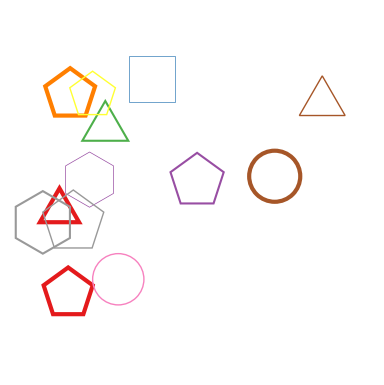[{"shape": "pentagon", "thickness": 3, "radius": 0.34, "center": [0.177, 0.238]}, {"shape": "triangle", "thickness": 3, "radius": 0.29, "center": [0.155, 0.452]}, {"shape": "square", "thickness": 0.5, "radius": 0.3, "center": [0.395, 0.796]}, {"shape": "triangle", "thickness": 1.5, "radius": 0.34, "center": [0.273, 0.669]}, {"shape": "hexagon", "thickness": 0.5, "radius": 0.36, "center": [0.233, 0.533]}, {"shape": "pentagon", "thickness": 1.5, "radius": 0.36, "center": [0.512, 0.53]}, {"shape": "pentagon", "thickness": 3, "radius": 0.34, "center": [0.182, 0.755]}, {"shape": "pentagon", "thickness": 1, "radius": 0.31, "center": [0.24, 0.753]}, {"shape": "triangle", "thickness": 1, "radius": 0.34, "center": [0.837, 0.734]}, {"shape": "circle", "thickness": 3, "radius": 0.33, "center": [0.714, 0.542]}, {"shape": "circle", "thickness": 1, "radius": 0.33, "center": [0.307, 0.275]}, {"shape": "pentagon", "thickness": 1, "radius": 0.42, "center": [0.19, 0.423]}, {"shape": "hexagon", "thickness": 1.5, "radius": 0.41, "center": [0.111, 0.422]}]